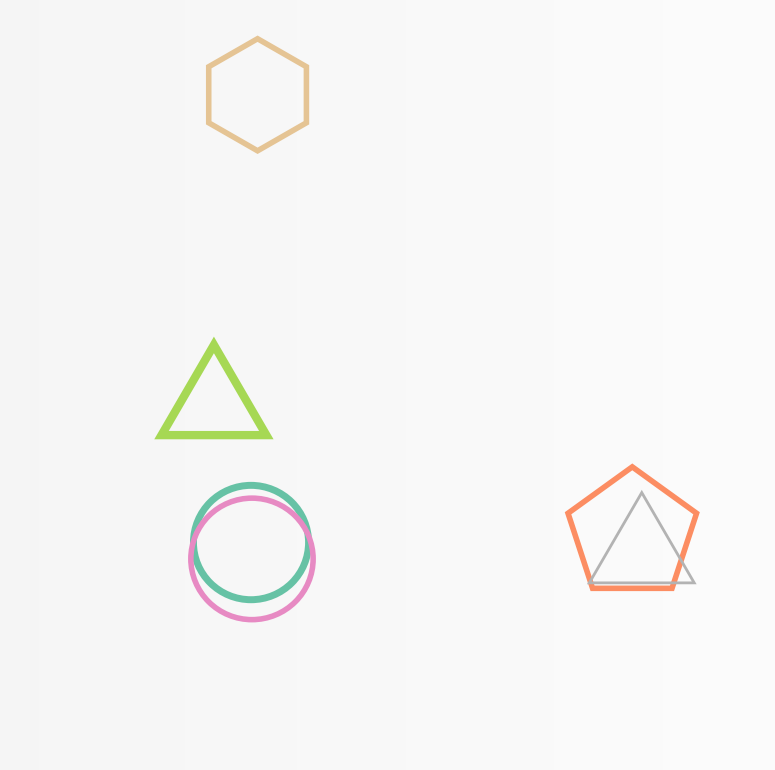[{"shape": "circle", "thickness": 2.5, "radius": 0.37, "center": [0.324, 0.295]}, {"shape": "pentagon", "thickness": 2, "radius": 0.44, "center": [0.816, 0.306]}, {"shape": "circle", "thickness": 2, "radius": 0.39, "center": [0.325, 0.274]}, {"shape": "triangle", "thickness": 3, "radius": 0.39, "center": [0.276, 0.474]}, {"shape": "hexagon", "thickness": 2, "radius": 0.36, "center": [0.332, 0.877]}, {"shape": "triangle", "thickness": 1, "radius": 0.39, "center": [0.828, 0.282]}]